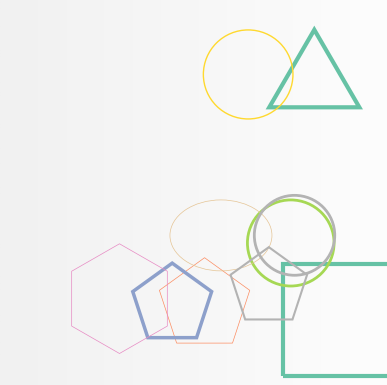[{"shape": "triangle", "thickness": 3, "radius": 0.67, "center": [0.811, 0.788]}, {"shape": "square", "thickness": 3, "radius": 0.72, "center": [0.875, 0.169]}, {"shape": "pentagon", "thickness": 0.5, "radius": 0.61, "center": [0.528, 0.208]}, {"shape": "pentagon", "thickness": 2.5, "radius": 0.53, "center": [0.444, 0.21]}, {"shape": "hexagon", "thickness": 0.5, "radius": 0.71, "center": [0.308, 0.224]}, {"shape": "circle", "thickness": 2, "radius": 0.56, "center": [0.75, 0.369]}, {"shape": "circle", "thickness": 1, "radius": 0.58, "center": [0.64, 0.807]}, {"shape": "oval", "thickness": 0.5, "radius": 0.66, "center": [0.57, 0.389]}, {"shape": "circle", "thickness": 2, "radius": 0.52, "center": [0.76, 0.389]}, {"shape": "pentagon", "thickness": 1.5, "radius": 0.52, "center": [0.694, 0.254]}]